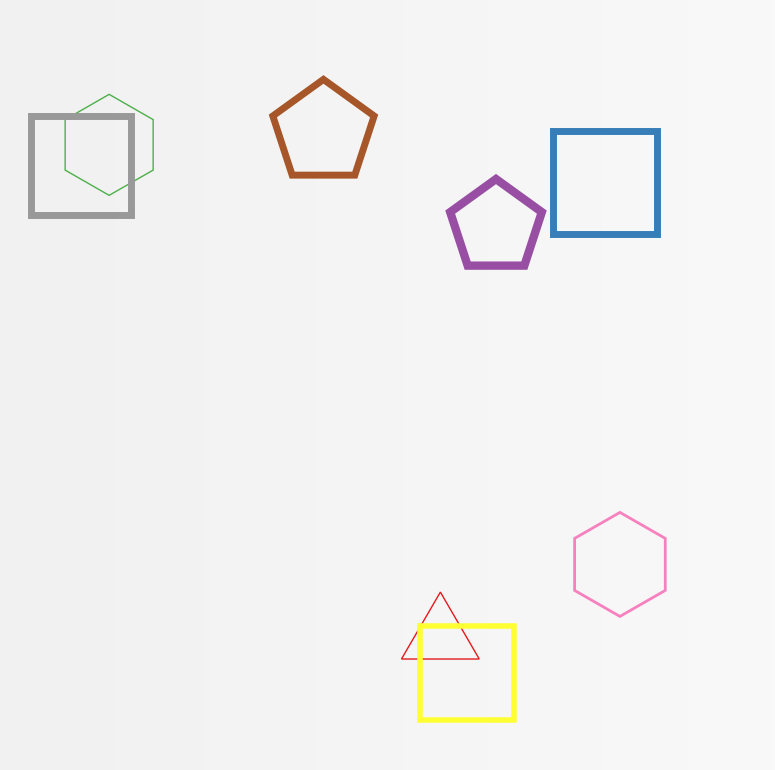[{"shape": "triangle", "thickness": 0.5, "radius": 0.29, "center": [0.568, 0.173]}, {"shape": "square", "thickness": 2.5, "radius": 0.33, "center": [0.781, 0.763]}, {"shape": "hexagon", "thickness": 0.5, "radius": 0.33, "center": [0.141, 0.812]}, {"shape": "pentagon", "thickness": 3, "radius": 0.31, "center": [0.64, 0.705]}, {"shape": "square", "thickness": 2, "radius": 0.31, "center": [0.603, 0.126]}, {"shape": "pentagon", "thickness": 2.5, "radius": 0.34, "center": [0.417, 0.828]}, {"shape": "hexagon", "thickness": 1, "radius": 0.34, "center": [0.8, 0.267]}, {"shape": "square", "thickness": 2.5, "radius": 0.32, "center": [0.104, 0.785]}]